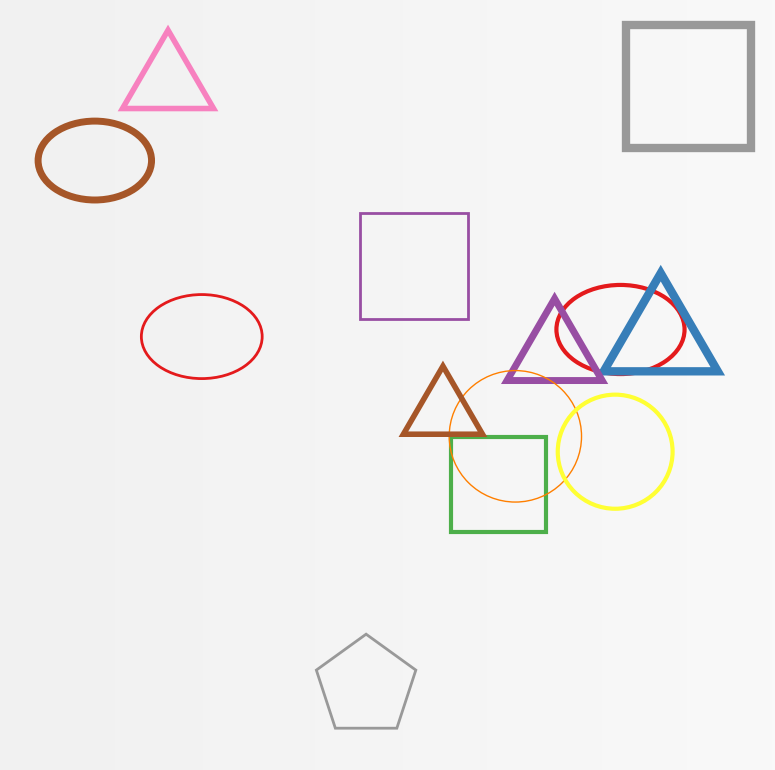[{"shape": "oval", "thickness": 1, "radius": 0.39, "center": [0.26, 0.563]}, {"shape": "oval", "thickness": 1.5, "radius": 0.41, "center": [0.801, 0.572]}, {"shape": "triangle", "thickness": 3, "radius": 0.43, "center": [0.853, 0.56]}, {"shape": "square", "thickness": 1.5, "radius": 0.31, "center": [0.643, 0.371]}, {"shape": "square", "thickness": 1, "radius": 0.35, "center": [0.534, 0.655]}, {"shape": "triangle", "thickness": 2.5, "radius": 0.35, "center": [0.716, 0.541]}, {"shape": "circle", "thickness": 0.5, "radius": 0.43, "center": [0.665, 0.433]}, {"shape": "circle", "thickness": 1.5, "radius": 0.37, "center": [0.794, 0.413]}, {"shape": "oval", "thickness": 2.5, "radius": 0.37, "center": [0.122, 0.791]}, {"shape": "triangle", "thickness": 2, "radius": 0.29, "center": [0.572, 0.466]}, {"shape": "triangle", "thickness": 2, "radius": 0.34, "center": [0.217, 0.893]}, {"shape": "square", "thickness": 3, "radius": 0.4, "center": [0.889, 0.888]}, {"shape": "pentagon", "thickness": 1, "radius": 0.34, "center": [0.472, 0.109]}]